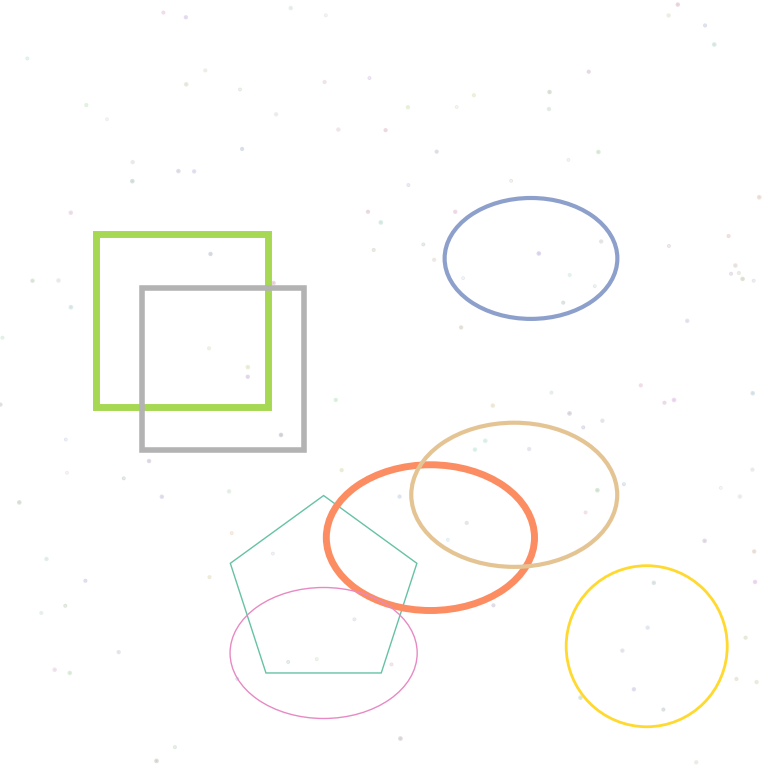[{"shape": "pentagon", "thickness": 0.5, "radius": 0.64, "center": [0.42, 0.229]}, {"shape": "oval", "thickness": 2.5, "radius": 0.68, "center": [0.559, 0.302]}, {"shape": "oval", "thickness": 1.5, "radius": 0.56, "center": [0.69, 0.664]}, {"shape": "oval", "thickness": 0.5, "radius": 0.61, "center": [0.42, 0.152]}, {"shape": "square", "thickness": 2.5, "radius": 0.56, "center": [0.237, 0.584]}, {"shape": "circle", "thickness": 1, "radius": 0.52, "center": [0.84, 0.161]}, {"shape": "oval", "thickness": 1.5, "radius": 0.67, "center": [0.668, 0.357]}, {"shape": "square", "thickness": 2, "radius": 0.53, "center": [0.289, 0.521]}]